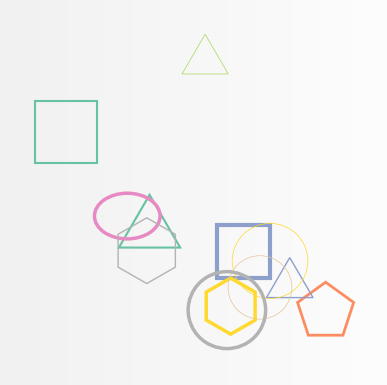[{"shape": "triangle", "thickness": 1.5, "radius": 0.46, "center": [0.386, 0.403]}, {"shape": "square", "thickness": 1.5, "radius": 0.4, "center": [0.171, 0.657]}, {"shape": "pentagon", "thickness": 2, "radius": 0.38, "center": [0.84, 0.191]}, {"shape": "triangle", "thickness": 1, "radius": 0.35, "center": [0.748, 0.262]}, {"shape": "square", "thickness": 3, "radius": 0.35, "center": [0.628, 0.347]}, {"shape": "oval", "thickness": 2.5, "radius": 0.42, "center": [0.328, 0.439]}, {"shape": "triangle", "thickness": 0.5, "radius": 0.34, "center": [0.529, 0.842]}, {"shape": "circle", "thickness": 0.5, "radius": 0.49, "center": [0.697, 0.322]}, {"shape": "hexagon", "thickness": 2.5, "radius": 0.36, "center": [0.595, 0.205]}, {"shape": "circle", "thickness": 0.5, "radius": 0.41, "center": [0.671, 0.253]}, {"shape": "hexagon", "thickness": 1, "radius": 0.43, "center": [0.379, 0.349]}, {"shape": "circle", "thickness": 2.5, "radius": 0.5, "center": [0.586, 0.195]}]